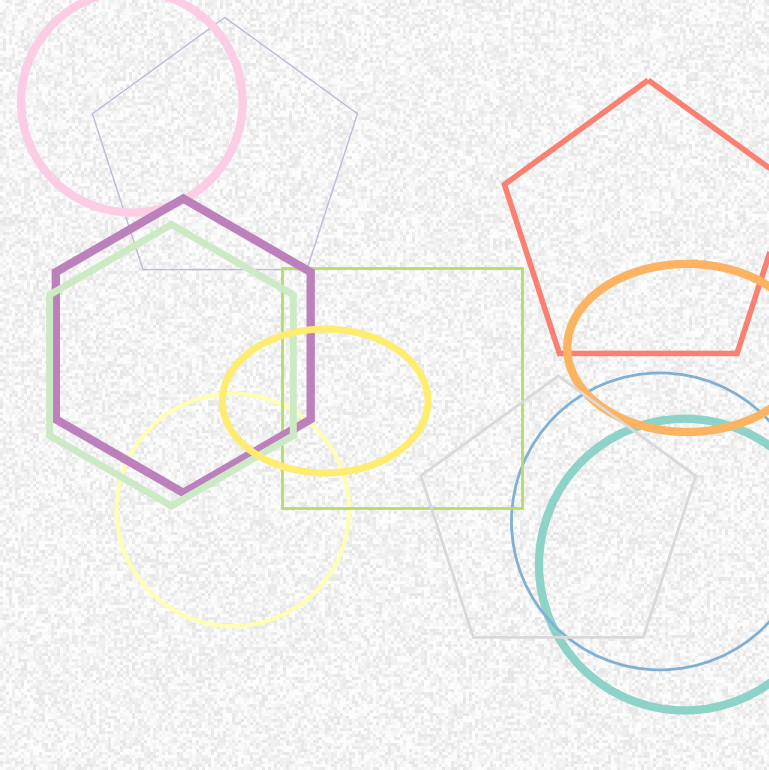[{"shape": "circle", "thickness": 3, "radius": 0.95, "center": [0.889, 0.267]}, {"shape": "circle", "thickness": 1.5, "radius": 0.76, "center": [0.302, 0.338]}, {"shape": "pentagon", "thickness": 0.5, "radius": 0.9, "center": [0.292, 0.796]}, {"shape": "pentagon", "thickness": 2, "radius": 0.98, "center": [0.842, 0.7]}, {"shape": "circle", "thickness": 1, "radius": 0.96, "center": [0.857, 0.323]}, {"shape": "oval", "thickness": 3, "radius": 0.78, "center": [0.893, 0.548]}, {"shape": "square", "thickness": 1, "radius": 0.78, "center": [0.522, 0.496]}, {"shape": "circle", "thickness": 3, "radius": 0.72, "center": [0.171, 0.868]}, {"shape": "pentagon", "thickness": 1, "radius": 0.94, "center": [0.725, 0.324]}, {"shape": "hexagon", "thickness": 3, "radius": 0.96, "center": [0.238, 0.551]}, {"shape": "hexagon", "thickness": 2.5, "radius": 0.91, "center": [0.223, 0.526]}, {"shape": "oval", "thickness": 2.5, "radius": 0.67, "center": [0.422, 0.479]}]